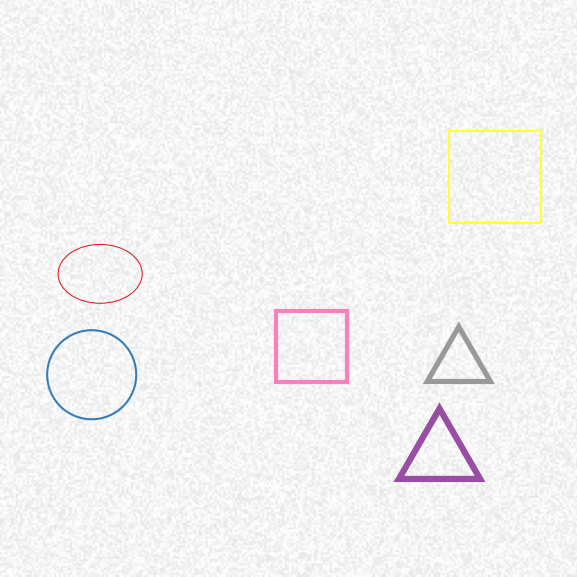[{"shape": "oval", "thickness": 0.5, "radius": 0.36, "center": [0.173, 0.525]}, {"shape": "circle", "thickness": 1, "radius": 0.39, "center": [0.159, 0.35]}, {"shape": "triangle", "thickness": 3, "radius": 0.41, "center": [0.761, 0.21]}, {"shape": "square", "thickness": 1, "radius": 0.4, "center": [0.858, 0.693]}, {"shape": "square", "thickness": 2, "radius": 0.31, "center": [0.539, 0.4]}, {"shape": "triangle", "thickness": 2.5, "radius": 0.32, "center": [0.794, 0.37]}]